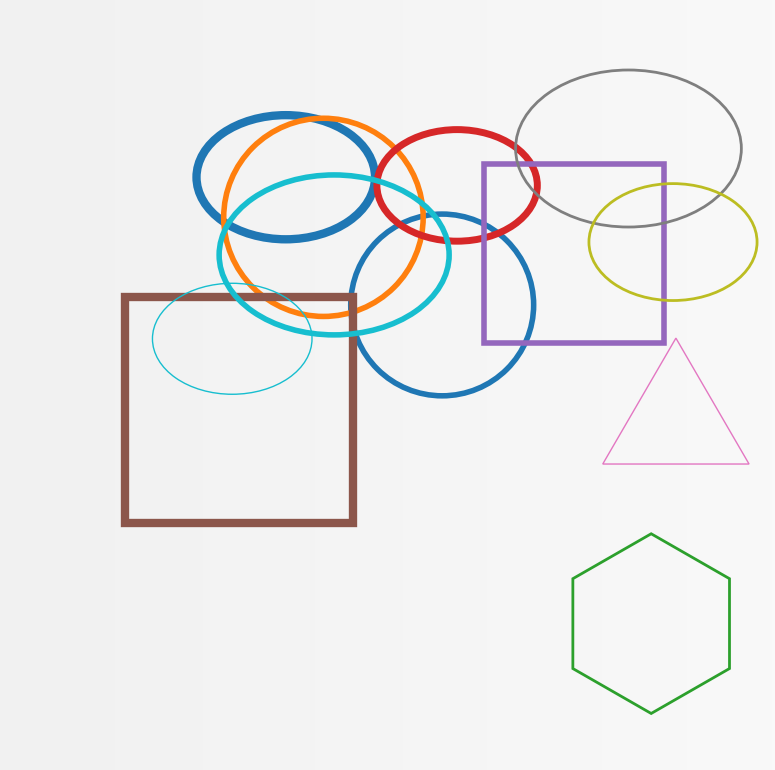[{"shape": "oval", "thickness": 3, "radius": 0.58, "center": [0.369, 0.77]}, {"shape": "circle", "thickness": 2, "radius": 0.59, "center": [0.571, 0.604]}, {"shape": "circle", "thickness": 2, "radius": 0.64, "center": [0.417, 0.718]}, {"shape": "hexagon", "thickness": 1, "radius": 0.58, "center": [0.84, 0.19]}, {"shape": "oval", "thickness": 2.5, "radius": 0.52, "center": [0.59, 0.759]}, {"shape": "square", "thickness": 2, "radius": 0.58, "center": [0.741, 0.671]}, {"shape": "square", "thickness": 3, "radius": 0.73, "center": [0.308, 0.468]}, {"shape": "triangle", "thickness": 0.5, "radius": 0.54, "center": [0.872, 0.452]}, {"shape": "oval", "thickness": 1, "radius": 0.73, "center": [0.811, 0.807]}, {"shape": "oval", "thickness": 1, "radius": 0.54, "center": [0.868, 0.686]}, {"shape": "oval", "thickness": 2, "radius": 0.74, "center": [0.431, 0.669]}, {"shape": "oval", "thickness": 0.5, "radius": 0.51, "center": [0.3, 0.56]}]